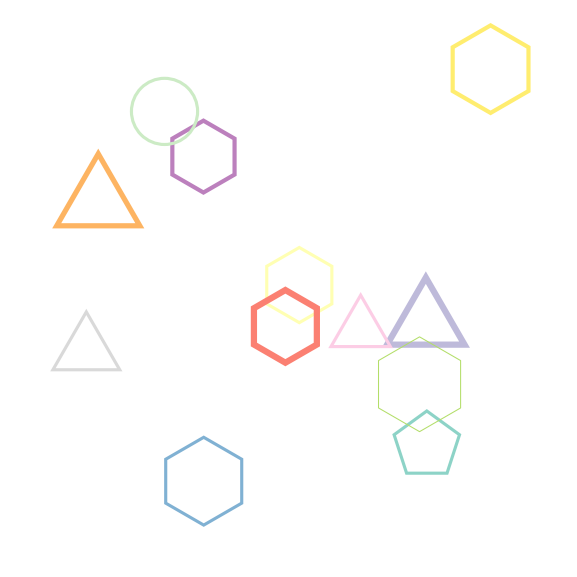[{"shape": "pentagon", "thickness": 1.5, "radius": 0.3, "center": [0.739, 0.228]}, {"shape": "hexagon", "thickness": 1.5, "radius": 0.33, "center": [0.518, 0.506]}, {"shape": "triangle", "thickness": 3, "radius": 0.39, "center": [0.737, 0.441]}, {"shape": "hexagon", "thickness": 3, "radius": 0.31, "center": [0.494, 0.434]}, {"shape": "hexagon", "thickness": 1.5, "radius": 0.38, "center": [0.353, 0.166]}, {"shape": "triangle", "thickness": 2.5, "radius": 0.42, "center": [0.17, 0.65]}, {"shape": "hexagon", "thickness": 0.5, "radius": 0.41, "center": [0.727, 0.334]}, {"shape": "triangle", "thickness": 1.5, "radius": 0.3, "center": [0.625, 0.429]}, {"shape": "triangle", "thickness": 1.5, "radius": 0.33, "center": [0.149, 0.392]}, {"shape": "hexagon", "thickness": 2, "radius": 0.31, "center": [0.352, 0.728]}, {"shape": "circle", "thickness": 1.5, "radius": 0.29, "center": [0.285, 0.806]}, {"shape": "hexagon", "thickness": 2, "radius": 0.38, "center": [0.849, 0.879]}]